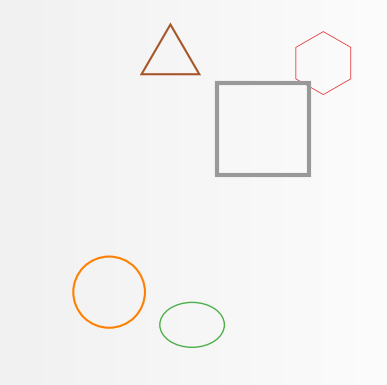[{"shape": "hexagon", "thickness": 0.5, "radius": 0.41, "center": [0.834, 0.836]}, {"shape": "oval", "thickness": 1, "radius": 0.42, "center": [0.496, 0.156]}, {"shape": "circle", "thickness": 1.5, "radius": 0.46, "center": [0.282, 0.241]}, {"shape": "triangle", "thickness": 1.5, "radius": 0.43, "center": [0.44, 0.85]}, {"shape": "square", "thickness": 3, "radius": 0.59, "center": [0.679, 0.665]}]